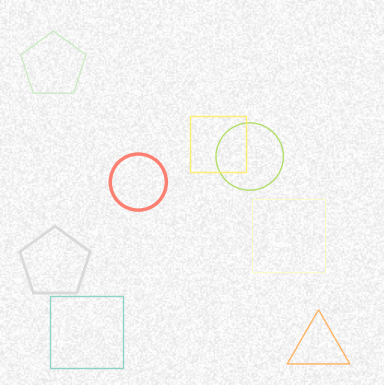[{"shape": "square", "thickness": 1, "radius": 0.47, "center": [0.224, 0.137]}, {"shape": "square", "thickness": 0.5, "radius": 0.47, "center": [0.749, 0.388]}, {"shape": "circle", "thickness": 2.5, "radius": 0.36, "center": [0.359, 0.527]}, {"shape": "triangle", "thickness": 1, "radius": 0.47, "center": [0.827, 0.102]}, {"shape": "circle", "thickness": 1, "radius": 0.44, "center": [0.649, 0.593]}, {"shape": "pentagon", "thickness": 2, "radius": 0.48, "center": [0.143, 0.317]}, {"shape": "pentagon", "thickness": 1, "radius": 0.45, "center": [0.139, 0.83]}, {"shape": "square", "thickness": 1, "radius": 0.36, "center": [0.567, 0.626]}]